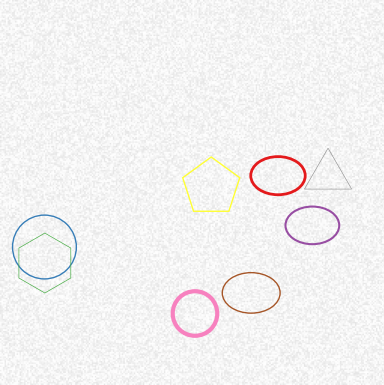[{"shape": "oval", "thickness": 2, "radius": 0.35, "center": [0.722, 0.544]}, {"shape": "circle", "thickness": 1, "radius": 0.41, "center": [0.115, 0.358]}, {"shape": "hexagon", "thickness": 0.5, "radius": 0.39, "center": [0.116, 0.317]}, {"shape": "oval", "thickness": 1.5, "radius": 0.35, "center": [0.811, 0.415]}, {"shape": "pentagon", "thickness": 1, "radius": 0.39, "center": [0.549, 0.514]}, {"shape": "oval", "thickness": 1, "radius": 0.38, "center": [0.652, 0.239]}, {"shape": "circle", "thickness": 3, "radius": 0.29, "center": [0.506, 0.186]}, {"shape": "triangle", "thickness": 0.5, "radius": 0.35, "center": [0.852, 0.544]}]